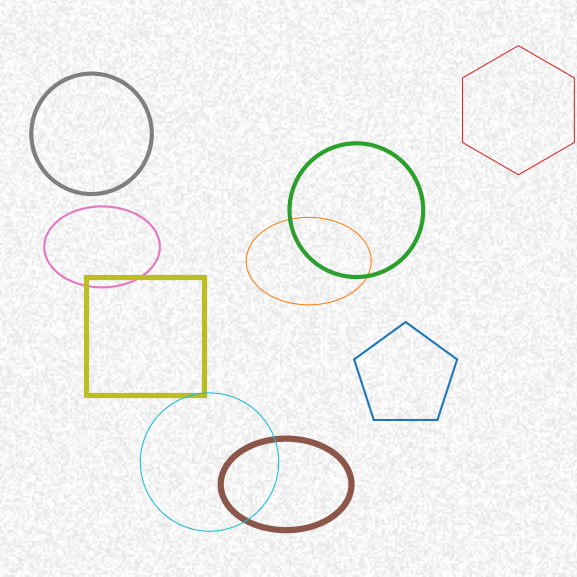[{"shape": "pentagon", "thickness": 1, "radius": 0.47, "center": [0.702, 0.348]}, {"shape": "oval", "thickness": 0.5, "radius": 0.54, "center": [0.535, 0.547]}, {"shape": "circle", "thickness": 2, "radius": 0.58, "center": [0.617, 0.635]}, {"shape": "hexagon", "thickness": 0.5, "radius": 0.56, "center": [0.898, 0.808]}, {"shape": "oval", "thickness": 3, "radius": 0.57, "center": [0.495, 0.16]}, {"shape": "oval", "thickness": 1, "radius": 0.5, "center": [0.177, 0.572]}, {"shape": "circle", "thickness": 2, "radius": 0.52, "center": [0.159, 0.767]}, {"shape": "square", "thickness": 2.5, "radius": 0.51, "center": [0.251, 0.418]}, {"shape": "circle", "thickness": 0.5, "radius": 0.6, "center": [0.363, 0.199]}]